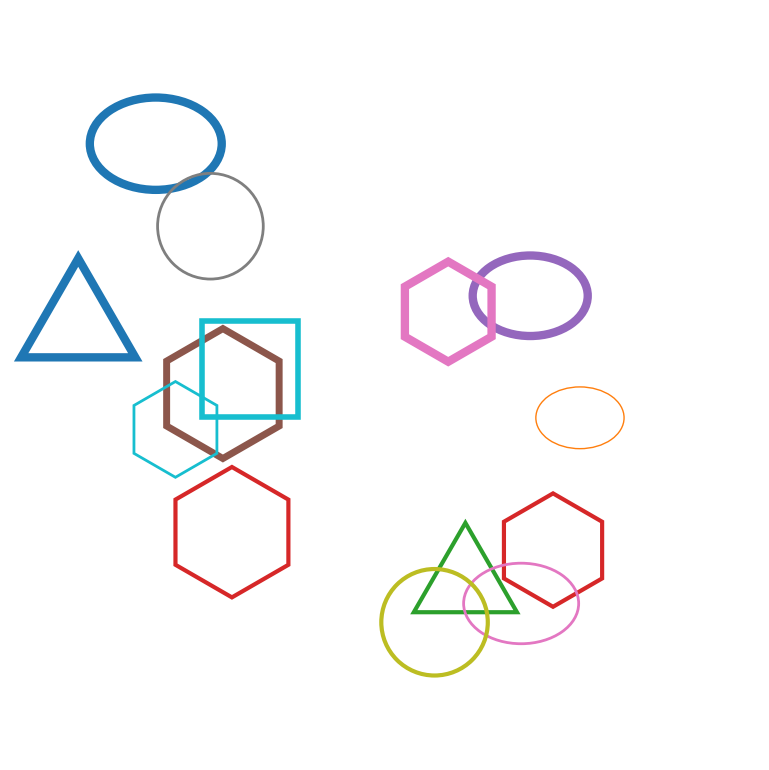[{"shape": "triangle", "thickness": 3, "radius": 0.43, "center": [0.102, 0.579]}, {"shape": "oval", "thickness": 3, "radius": 0.43, "center": [0.202, 0.813]}, {"shape": "oval", "thickness": 0.5, "radius": 0.29, "center": [0.753, 0.457]}, {"shape": "triangle", "thickness": 1.5, "radius": 0.39, "center": [0.604, 0.244]}, {"shape": "hexagon", "thickness": 1.5, "radius": 0.42, "center": [0.301, 0.309]}, {"shape": "hexagon", "thickness": 1.5, "radius": 0.37, "center": [0.718, 0.286]}, {"shape": "oval", "thickness": 3, "radius": 0.37, "center": [0.689, 0.616]}, {"shape": "hexagon", "thickness": 2.5, "radius": 0.42, "center": [0.289, 0.489]}, {"shape": "oval", "thickness": 1, "radius": 0.37, "center": [0.677, 0.216]}, {"shape": "hexagon", "thickness": 3, "radius": 0.32, "center": [0.582, 0.595]}, {"shape": "circle", "thickness": 1, "radius": 0.34, "center": [0.273, 0.706]}, {"shape": "circle", "thickness": 1.5, "radius": 0.35, "center": [0.564, 0.192]}, {"shape": "square", "thickness": 2, "radius": 0.31, "center": [0.325, 0.521]}, {"shape": "hexagon", "thickness": 1, "radius": 0.31, "center": [0.228, 0.442]}]